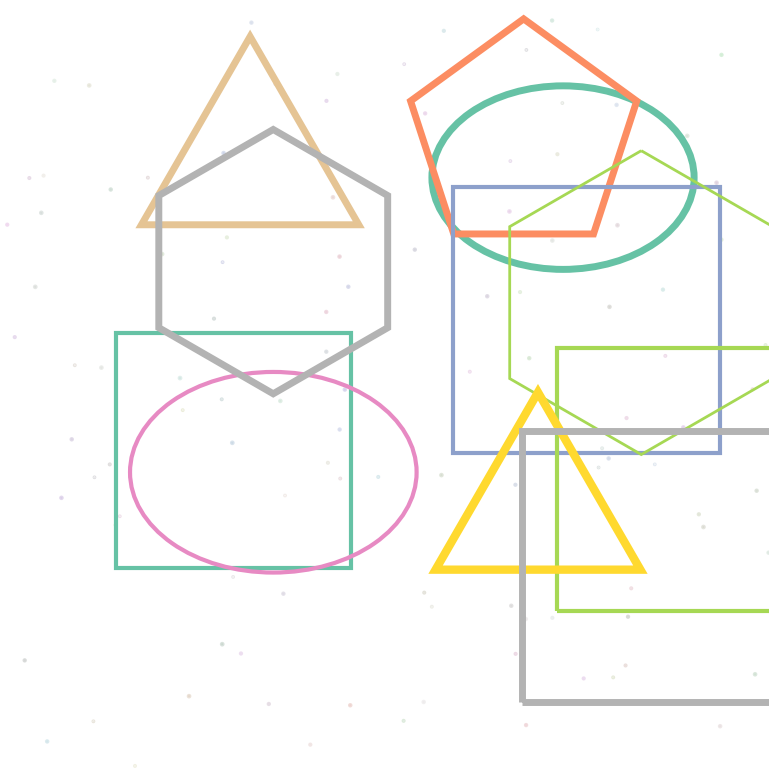[{"shape": "square", "thickness": 1.5, "radius": 0.76, "center": [0.303, 0.415]}, {"shape": "oval", "thickness": 2.5, "radius": 0.85, "center": [0.731, 0.769]}, {"shape": "pentagon", "thickness": 2.5, "radius": 0.77, "center": [0.68, 0.821]}, {"shape": "square", "thickness": 1.5, "radius": 0.86, "center": [0.761, 0.585]}, {"shape": "oval", "thickness": 1.5, "radius": 0.93, "center": [0.355, 0.387]}, {"shape": "hexagon", "thickness": 1, "radius": 0.99, "center": [0.833, 0.607]}, {"shape": "square", "thickness": 1.5, "radius": 0.85, "center": [0.894, 0.377]}, {"shape": "triangle", "thickness": 3, "radius": 0.77, "center": [0.699, 0.337]}, {"shape": "triangle", "thickness": 2.5, "radius": 0.81, "center": [0.325, 0.79]}, {"shape": "square", "thickness": 2.5, "radius": 0.88, "center": [0.854, 0.264]}, {"shape": "hexagon", "thickness": 2.5, "radius": 0.86, "center": [0.355, 0.66]}]